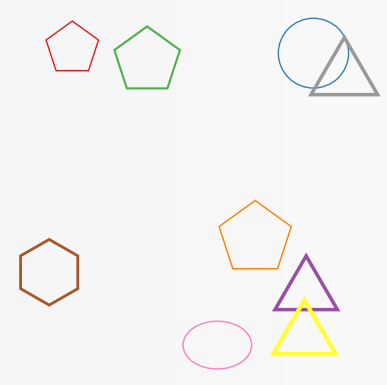[{"shape": "pentagon", "thickness": 1, "radius": 0.36, "center": [0.187, 0.874]}, {"shape": "circle", "thickness": 1, "radius": 0.45, "center": [0.809, 0.862]}, {"shape": "pentagon", "thickness": 1.5, "radius": 0.44, "center": [0.38, 0.842]}, {"shape": "triangle", "thickness": 2.5, "radius": 0.46, "center": [0.79, 0.242]}, {"shape": "pentagon", "thickness": 1, "radius": 0.49, "center": [0.658, 0.381]}, {"shape": "triangle", "thickness": 3, "radius": 0.47, "center": [0.786, 0.127]}, {"shape": "hexagon", "thickness": 2, "radius": 0.43, "center": [0.127, 0.293]}, {"shape": "oval", "thickness": 1, "radius": 0.44, "center": [0.561, 0.104]}, {"shape": "triangle", "thickness": 2.5, "radius": 0.5, "center": [0.889, 0.804]}]